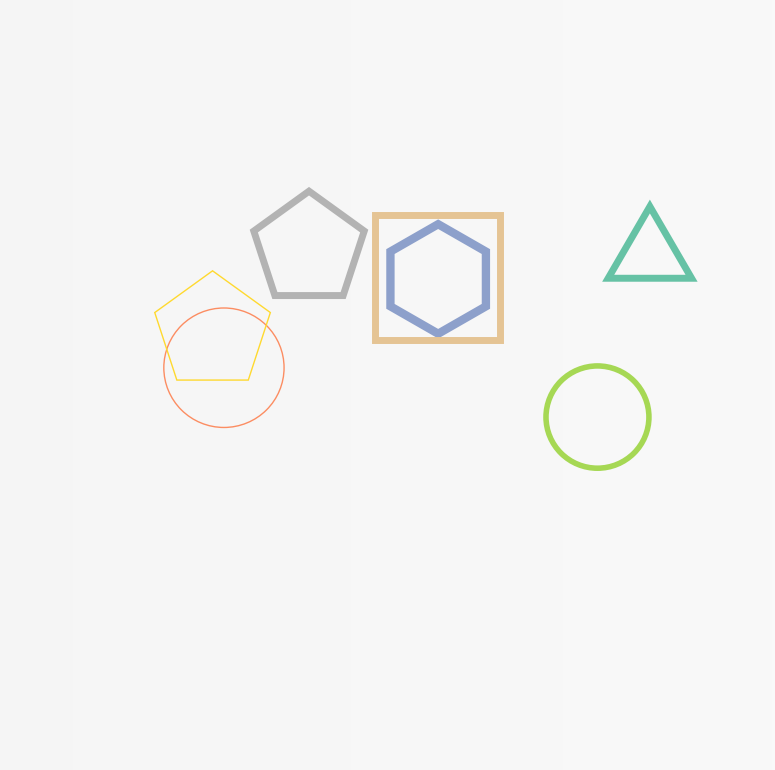[{"shape": "triangle", "thickness": 2.5, "radius": 0.31, "center": [0.839, 0.67]}, {"shape": "circle", "thickness": 0.5, "radius": 0.39, "center": [0.289, 0.522]}, {"shape": "hexagon", "thickness": 3, "radius": 0.36, "center": [0.565, 0.638]}, {"shape": "circle", "thickness": 2, "radius": 0.33, "center": [0.771, 0.458]}, {"shape": "pentagon", "thickness": 0.5, "radius": 0.39, "center": [0.274, 0.57]}, {"shape": "square", "thickness": 2.5, "radius": 0.41, "center": [0.565, 0.64]}, {"shape": "pentagon", "thickness": 2.5, "radius": 0.37, "center": [0.399, 0.677]}]